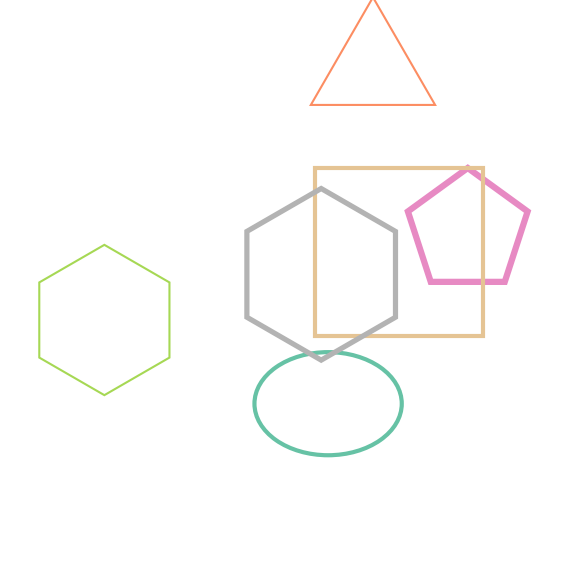[{"shape": "oval", "thickness": 2, "radius": 0.64, "center": [0.568, 0.3]}, {"shape": "triangle", "thickness": 1, "radius": 0.62, "center": [0.646, 0.88]}, {"shape": "pentagon", "thickness": 3, "radius": 0.54, "center": [0.81, 0.599]}, {"shape": "hexagon", "thickness": 1, "radius": 0.65, "center": [0.181, 0.445]}, {"shape": "square", "thickness": 2, "radius": 0.73, "center": [0.691, 0.563]}, {"shape": "hexagon", "thickness": 2.5, "radius": 0.74, "center": [0.556, 0.524]}]